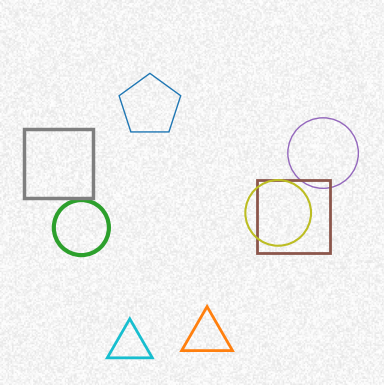[{"shape": "pentagon", "thickness": 1, "radius": 0.42, "center": [0.389, 0.725]}, {"shape": "triangle", "thickness": 2, "radius": 0.38, "center": [0.538, 0.127]}, {"shape": "circle", "thickness": 3, "radius": 0.36, "center": [0.211, 0.409]}, {"shape": "circle", "thickness": 1, "radius": 0.46, "center": [0.839, 0.602]}, {"shape": "square", "thickness": 2, "radius": 0.47, "center": [0.762, 0.437]}, {"shape": "square", "thickness": 2.5, "radius": 0.45, "center": [0.152, 0.576]}, {"shape": "circle", "thickness": 1.5, "radius": 0.43, "center": [0.723, 0.447]}, {"shape": "triangle", "thickness": 2, "radius": 0.34, "center": [0.337, 0.104]}]